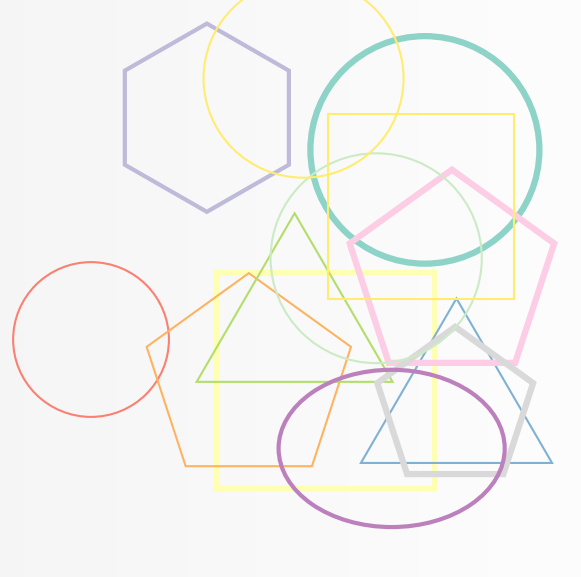[{"shape": "circle", "thickness": 3, "radius": 0.98, "center": [0.731, 0.74]}, {"shape": "square", "thickness": 2.5, "radius": 0.93, "center": [0.559, 0.34]}, {"shape": "hexagon", "thickness": 2, "radius": 0.81, "center": [0.356, 0.795]}, {"shape": "circle", "thickness": 1, "radius": 0.67, "center": [0.157, 0.411]}, {"shape": "triangle", "thickness": 1, "radius": 0.95, "center": [0.785, 0.292]}, {"shape": "pentagon", "thickness": 1, "radius": 0.92, "center": [0.428, 0.341]}, {"shape": "triangle", "thickness": 1, "radius": 0.97, "center": [0.507, 0.435]}, {"shape": "pentagon", "thickness": 3, "radius": 0.92, "center": [0.778, 0.52]}, {"shape": "pentagon", "thickness": 3, "radius": 0.7, "center": [0.783, 0.292]}, {"shape": "oval", "thickness": 2, "radius": 0.97, "center": [0.674, 0.223]}, {"shape": "circle", "thickness": 1, "radius": 0.91, "center": [0.647, 0.552]}, {"shape": "square", "thickness": 1, "radius": 0.8, "center": [0.724, 0.642]}, {"shape": "circle", "thickness": 1, "radius": 0.86, "center": [0.522, 0.863]}]